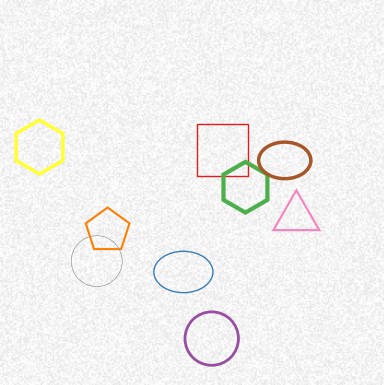[{"shape": "square", "thickness": 1, "radius": 0.33, "center": [0.578, 0.61]}, {"shape": "oval", "thickness": 1, "radius": 0.38, "center": [0.476, 0.294]}, {"shape": "hexagon", "thickness": 3, "radius": 0.33, "center": [0.638, 0.514]}, {"shape": "circle", "thickness": 2, "radius": 0.35, "center": [0.55, 0.121]}, {"shape": "pentagon", "thickness": 1.5, "radius": 0.3, "center": [0.28, 0.401]}, {"shape": "hexagon", "thickness": 2.5, "radius": 0.35, "center": [0.103, 0.618]}, {"shape": "oval", "thickness": 2.5, "radius": 0.34, "center": [0.74, 0.583]}, {"shape": "triangle", "thickness": 1.5, "radius": 0.34, "center": [0.77, 0.437]}, {"shape": "circle", "thickness": 0.5, "radius": 0.33, "center": [0.251, 0.322]}]